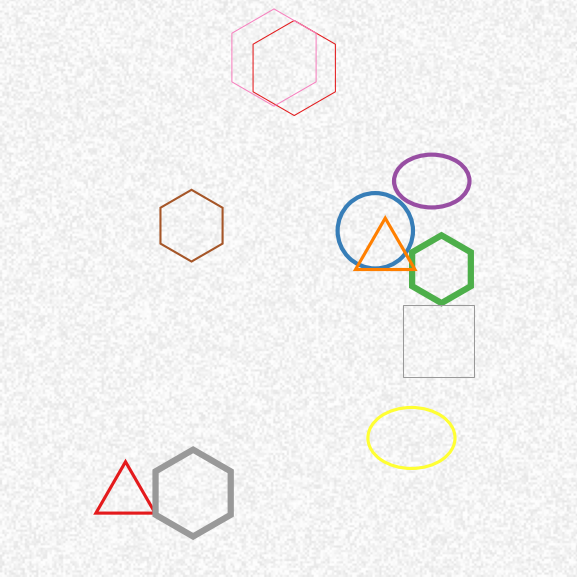[{"shape": "hexagon", "thickness": 0.5, "radius": 0.41, "center": [0.509, 0.881]}, {"shape": "triangle", "thickness": 1.5, "radius": 0.3, "center": [0.217, 0.14]}, {"shape": "circle", "thickness": 2, "radius": 0.33, "center": [0.65, 0.6]}, {"shape": "hexagon", "thickness": 3, "radius": 0.29, "center": [0.764, 0.533]}, {"shape": "oval", "thickness": 2, "radius": 0.33, "center": [0.748, 0.686]}, {"shape": "triangle", "thickness": 1.5, "radius": 0.3, "center": [0.667, 0.562]}, {"shape": "oval", "thickness": 1.5, "radius": 0.38, "center": [0.712, 0.241]}, {"shape": "hexagon", "thickness": 1, "radius": 0.31, "center": [0.332, 0.608]}, {"shape": "hexagon", "thickness": 0.5, "radius": 0.42, "center": [0.474, 0.899]}, {"shape": "hexagon", "thickness": 3, "radius": 0.38, "center": [0.334, 0.145]}, {"shape": "square", "thickness": 0.5, "radius": 0.31, "center": [0.759, 0.408]}]